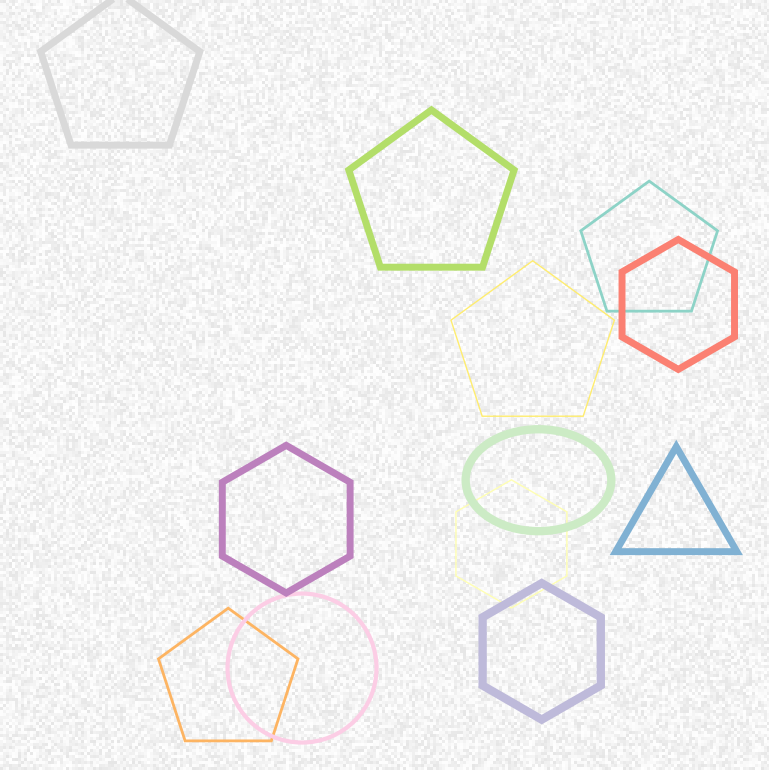[{"shape": "pentagon", "thickness": 1, "radius": 0.47, "center": [0.843, 0.671]}, {"shape": "hexagon", "thickness": 0.5, "radius": 0.42, "center": [0.664, 0.294]}, {"shape": "hexagon", "thickness": 3, "radius": 0.44, "center": [0.704, 0.154]}, {"shape": "hexagon", "thickness": 2.5, "radius": 0.42, "center": [0.881, 0.605]}, {"shape": "triangle", "thickness": 2.5, "radius": 0.45, "center": [0.878, 0.329]}, {"shape": "pentagon", "thickness": 1, "radius": 0.48, "center": [0.296, 0.115]}, {"shape": "pentagon", "thickness": 2.5, "radius": 0.56, "center": [0.56, 0.744]}, {"shape": "circle", "thickness": 1.5, "radius": 0.48, "center": [0.392, 0.132]}, {"shape": "pentagon", "thickness": 2.5, "radius": 0.54, "center": [0.156, 0.899]}, {"shape": "hexagon", "thickness": 2.5, "radius": 0.48, "center": [0.372, 0.326]}, {"shape": "oval", "thickness": 3, "radius": 0.47, "center": [0.699, 0.376]}, {"shape": "pentagon", "thickness": 0.5, "radius": 0.56, "center": [0.692, 0.55]}]